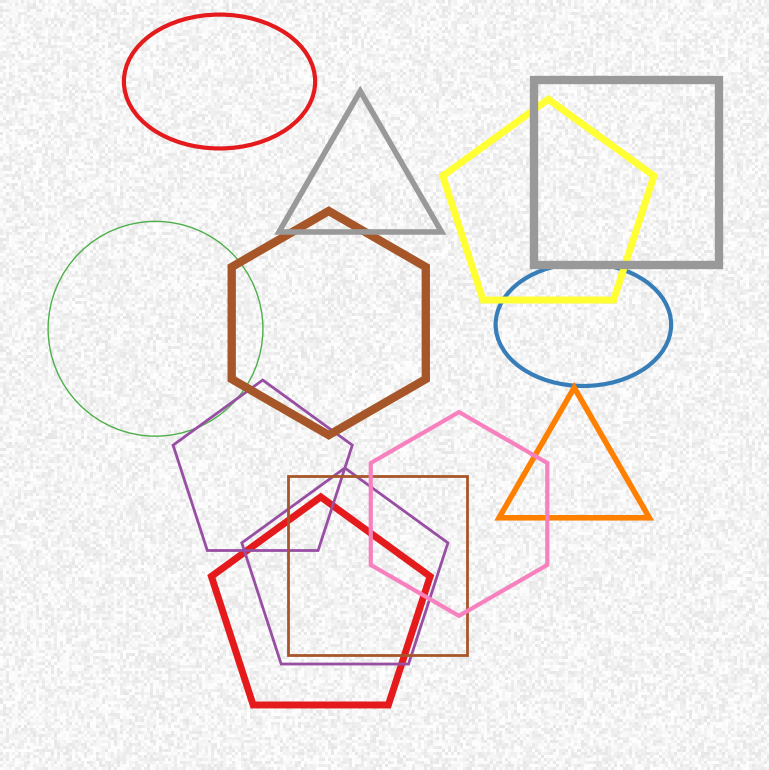[{"shape": "pentagon", "thickness": 2.5, "radius": 0.75, "center": [0.417, 0.205]}, {"shape": "oval", "thickness": 1.5, "radius": 0.62, "center": [0.285, 0.894]}, {"shape": "oval", "thickness": 1.5, "radius": 0.57, "center": [0.758, 0.579]}, {"shape": "circle", "thickness": 0.5, "radius": 0.7, "center": [0.202, 0.573]}, {"shape": "pentagon", "thickness": 1, "radius": 0.61, "center": [0.341, 0.384]}, {"shape": "pentagon", "thickness": 1, "radius": 0.7, "center": [0.448, 0.251]}, {"shape": "triangle", "thickness": 2, "radius": 0.56, "center": [0.746, 0.384]}, {"shape": "pentagon", "thickness": 2.5, "radius": 0.72, "center": [0.712, 0.727]}, {"shape": "hexagon", "thickness": 3, "radius": 0.73, "center": [0.427, 0.58]}, {"shape": "square", "thickness": 1, "radius": 0.58, "center": [0.49, 0.266]}, {"shape": "hexagon", "thickness": 1.5, "radius": 0.66, "center": [0.596, 0.333]}, {"shape": "triangle", "thickness": 2, "radius": 0.61, "center": [0.468, 0.76]}, {"shape": "square", "thickness": 3, "radius": 0.6, "center": [0.813, 0.777]}]